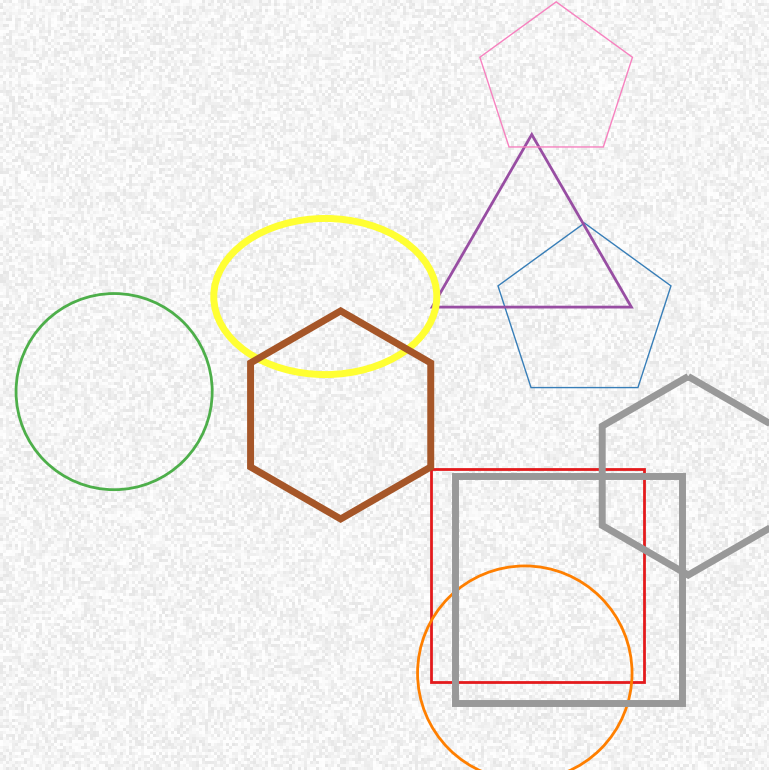[{"shape": "square", "thickness": 1, "radius": 0.69, "center": [0.698, 0.253]}, {"shape": "pentagon", "thickness": 0.5, "radius": 0.59, "center": [0.759, 0.592]}, {"shape": "circle", "thickness": 1, "radius": 0.64, "center": [0.148, 0.491]}, {"shape": "triangle", "thickness": 1, "radius": 0.75, "center": [0.691, 0.676]}, {"shape": "circle", "thickness": 1, "radius": 0.7, "center": [0.682, 0.126]}, {"shape": "oval", "thickness": 2.5, "radius": 0.72, "center": [0.422, 0.615]}, {"shape": "hexagon", "thickness": 2.5, "radius": 0.68, "center": [0.442, 0.461]}, {"shape": "pentagon", "thickness": 0.5, "radius": 0.52, "center": [0.722, 0.893]}, {"shape": "hexagon", "thickness": 2.5, "radius": 0.64, "center": [0.894, 0.382]}, {"shape": "square", "thickness": 2.5, "radius": 0.74, "center": [0.738, 0.235]}]